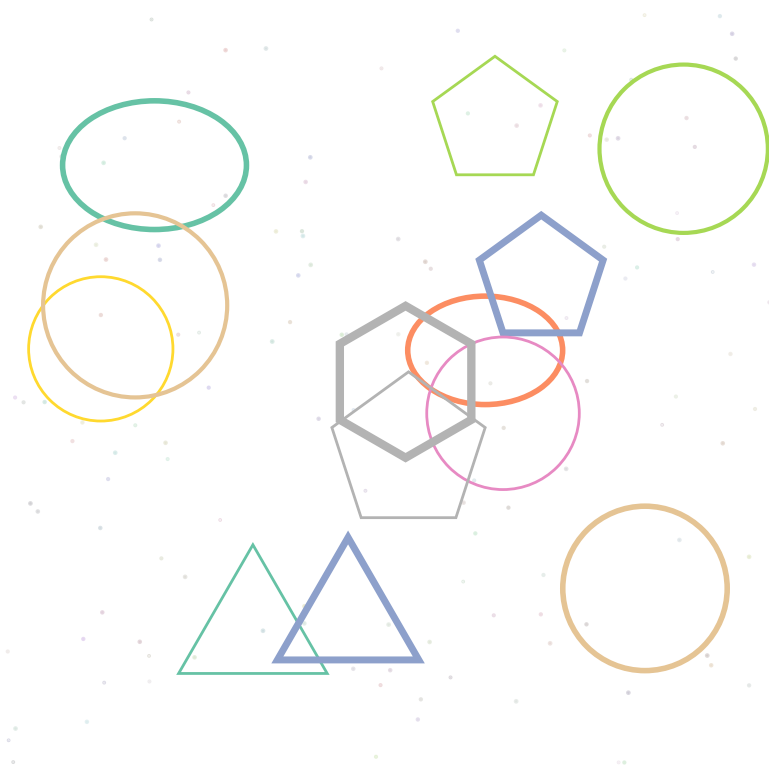[{"shape": "triangle", "thickness": 1, "radius": 0.56, "center": [0.328, 0.181]}, {"shape": "oval", "thickness": 2, "radius": 0.6, "center": [0.201, 0.785]}, {"shape": "oval", "thickness": 2, "radius": 0.5, "center": [0.63, 0.545]}, {"shape": "pentagon", "thickness": 2.5, "radius": 0.42, "center": [0.703, 0.636]}, {"shape": "triangle", "thickness": 2.5, "radius": 0.53, "center": [0.452, 0.196]}, {"shape": "circle", "thickness": 1, "radius": 0.5, "center": [0.653, 0.463]}, {"shape": "pentagon", "thickness": 1, "radius": 0.43, "center": [0.643, 0.842]}, {"shape": "circle", "thickness": 1.5, "radius": 0.55, "center": [0.888, 0.807]}, {"shape": "circle", "thickness": 1, "radius": 0.47, "center": [0.131, 0.547]}, {"shape": "circle", "thickness": 1.5, "radius": 0.6, "center": [0.176, 0.603]}, {"shape": "circle", "thickness": 2, "radius": 0.53, "center": [0.838, 0.236]}, {"shape": "pentagon", "thickness": 1, "radius": 0.52, "center": [0.531, 0.412]}, {"shape": "hexagon", "thickness": 3, "radius": 0.49, "center": [0.527, 0.504]}]